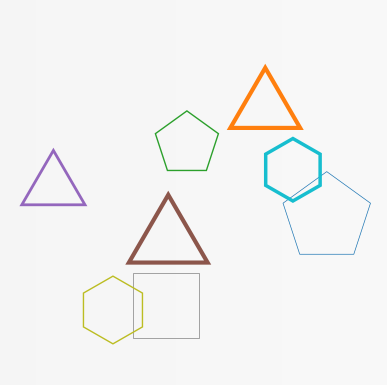[{"shape": "pentagon", "thickness": 0.5, "radius": 0.59, "center": [0.843, 0.436]}, {"shape": "triangle", "thickness": 3, "radius": 0.52, "center": [0.684, 0.72]}, {"shape": "pentagon", "thickness": 1, "radius": 0.43, "center": [0.482, 0.626]}, {"shape": "triangle", "thickness": 2, "radius": 0.47, "center": [0.138, 0.515]}, {"shape": "triangle", "thickness": 3, "radius": 0.59, "center": [0.434, 0.377]}, {"shape": "square", "thickness": 0.5, "radius": 0.42, "center": [0.428, 0.206]}, {"shape": "hexagon", "thickness": 1, "radius": 0.44, "center": [0.292, 0.195]}, {"shape": "hexagon", "thickness": 2.5, "radius": 0.41, "center": [0.756, 0.559]}]